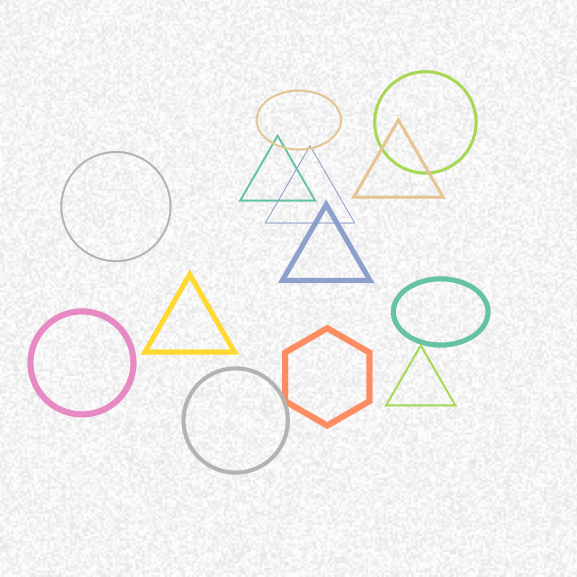[{"shape": "oval", "thickness": 2.5, "radius": 0.41, "center": [0.763, 0.459]}, {"shape": "triangle", "thickness": 1, "radius": 0.37, "center": [0.481, 0.689]}, {"shape": "hexagon", "thickness": 3, "radius": 0.42, "center": [0.567, 0.347]}, {"shape": "triangle", "thickness": 2.5, "radius": 0.44, "center": [0.565, 0.557]}, {"shape": "triangle", "thickness": 0.5, "radius": 0.45, "center": [0.537, 0.658]}, {"shape": "circle", "thickness": 3, "radius": 0.45, "center": [0.142, 0.371]}, {"shape": "circle", "thickness": 1.5, "radius": 0.44, "center": [0.737, 0.787]}, {"shape": "triangle", "thickness": 1, "radius": 0.35, "center": [0.729, 0.332]}, {"shape": "triangle", "thickness": 2.5, "radius": 0.45, "center": [0.329, 0.434]}, {"shape": "oval", "thickness": 1, "radius": 0.36, "center": [0.517, 0.791]}, {"shape": "triangle", "thickness": 1.5, "radius": 0.45, "center": [0.69, 0.702]}, {"shape": "circle", "thickness": 2, "radius": 0.45, "center": [0.408, 0.271]}, {"shape": "circle", "thickness": 1, "radius": 0.47, "center": [0.201, 0.641]}]